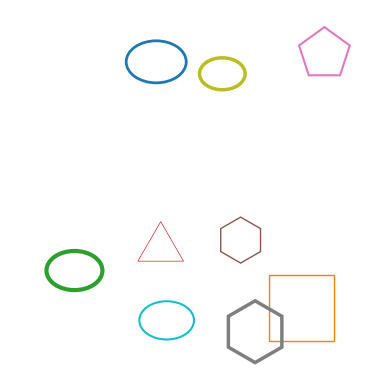[{"shape": "oval", "thickness": 2, "radius": 0.39, "center": [0.406, 0.839]}, {"shape": "square", "thickness": 1, "radius": 0.42, "center": [0.783, 0.2]}, {"shape": "oval", "thickness": 3, "radius": 0.36, "center": [0.193, 0.297]}, {"shape": "triangle", "thickness": 0.5, "radius": 0.34, "center": [0.417, 0.356]}, {"shape": "hexagon", "thickness": 1, "radius": 0.3, "center": [0.625, 0.376]}, {"shape": "pentagon", "thickness": 1.5, "radius": 0.35, "center": [0.843, 0.86]}, {"shape": "hexagon", "thickness": 2.5, "radius": 0.4, "center": [0.663, 0.138]}, {"shape": "oval", "thickness": 2.5, "radius": 0.3, "center": [0.577, 0.808]}, {"shape": "oval", "thickness": 1.5, "radius": 0.35, "center": [0.433, 0.168]}]